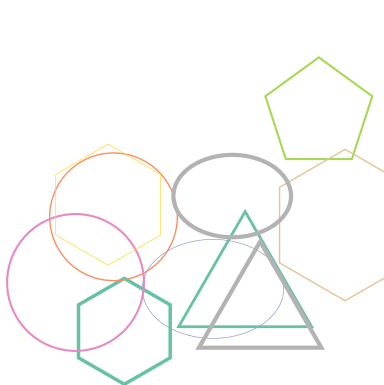[{"shape": "triangle", "thickness": 2, "radius": 1.0, "center": [0.637, 0.251]}, {"shape": "hexagon", "thickness": 2.5, "radius": 0.69, "center": [0.323, 0.139]}, {"shape": "circle", "thickness": 1, "radius": 0.83, "center": [0.295, 0.437]}, {"shape": "oval", "thickness": 0.5, "radius": 0.92, "center": [0.553, 0.25]}, {"shape": "circle", "thickness": 1.5, "radius": 0.89, "center": [0.196, 0.266]}, {"shape": "pentagon", "thickness": 1.5, "radius": 0.73, "center": [0.828, 0.705]}, {"shape": "hexagon", "thickness": 0.5, "radius": 0.79, "center": [0.281, 0.468]}, {"shape": "hexagon", "thickness": 1, "radius": 0.98, "center": [0.896, 0.415]}, {"shape": "oval", "thickness": 3, "radius": 0.76, "center": [0.603, 0.491]}, {"shape": "triangle", "thickness": 3, "radius": 0.92, "center": [0.676, 0.189]}]